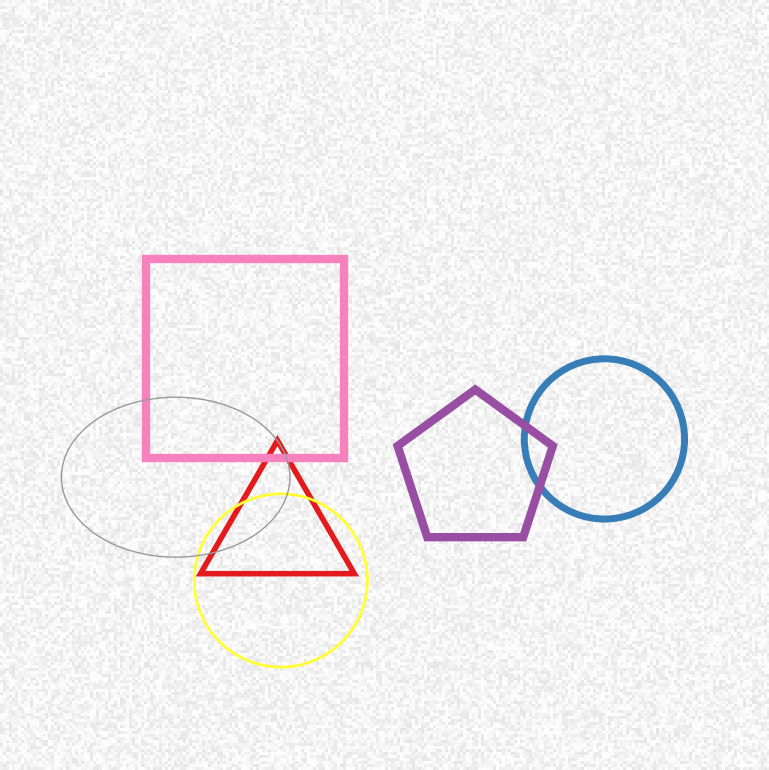[{"shape": "triangle", "thickness": 2, "radius": 0.58, "center": [0.36, 0.313]}, {"shape": "circle", "thickness": 2.5, "radius": 0.52, "center": [0.785, 0.43]}, {"shape": "pentagon", "thickness": 3, "radius": 0.53, "center": [0.617, 0.388]}, {"shape": "circle", "thickness": 1, "radius": 0.56, "center": [0.365, 0.246]}, {"shape": "square", "thickness": 3, "radius": 0.64, "center": [0.318, 0.535]}, {"shape": "oval", "thickness": 0.5, "radius": 0.74, "center": [0.228, 0.38]}]